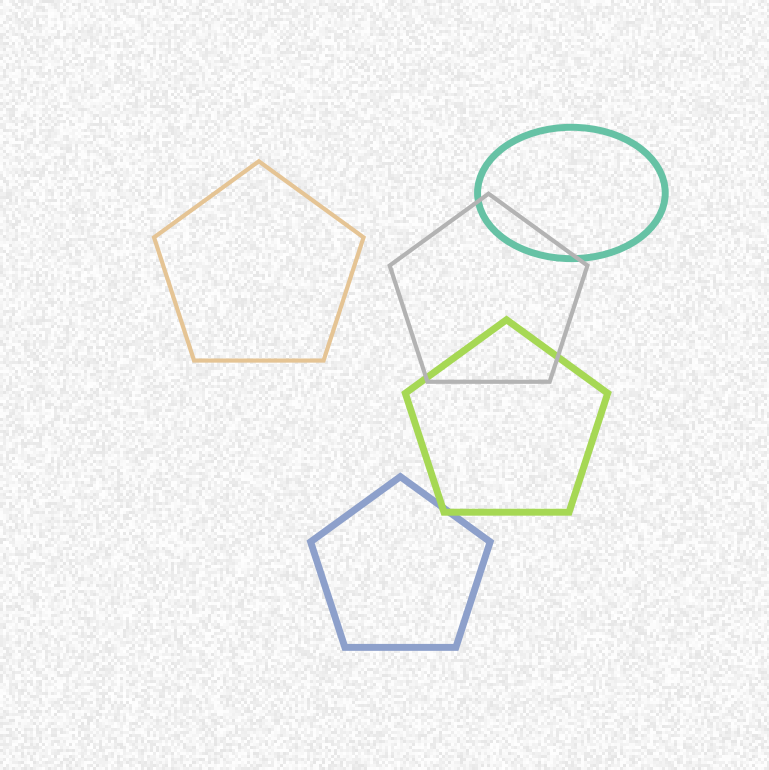[{"shape": "oval", "thickness": 2.5, "radius": 0.61, "center": [0.742, 0.749]}, {"shape": "pentagon", "thickness": 2.5, "radius": 0.61, "center": [0.52, 0.258]}, {"shape": "pentagon", "thickness": 2.5, "radius": 0.69, "center": [0.658, 0.447]}, {"shape": "pentagon", "thickness": 1.5, "radius": 0.72, "center": [0.336, 0.647]}, {"shape": "pentagon", "thickness": 1.5, "radius": 0.68, "center": [0.634, 0.613]}]